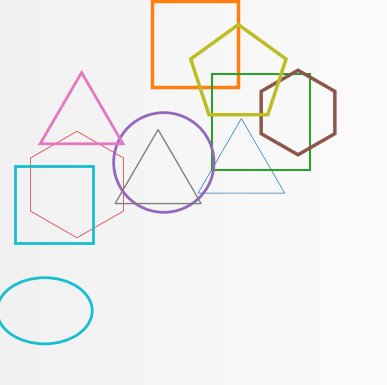[{"shape": "triangle", "thickness": 0.5, "radius": 0.65, "center": [0.623, 0.563]}, {"shape": "square", "thickness": 2.5, "radius": 0.55, "center": [0.504, 0.885]}, {"shape": "square", "thickness": 1.5, "radius": 0.63, "center": [0.674, 0.683]}, {"shape": "hexagon", "thickness": 0.5, "radius": 0.69, "center": [0.199, 0.521]}, {"shape": "circle", "thickness": 2, "radius": 0.65, "center": [0.423, 0.578]}, {"shape": "hexagon", "thickness": 2.5, "radius": 0.55, "center": [0.769, 0.708]}, {"shape": "triangle", "thickness": 2, "radius": 0.62, "center": [0.211, 0.688]}, {"shape": "triangle", "thickness": 1, "radius": 0.64, "center": [0.408, 0.535]}, {"shape": "pentagon", "thickness": 2.5, "radius": 0.65, "center": [0.615, 0.807]}, {"shape": "square", "thickness": 2, "radius": 0.5, "center": [0.139, 0.469]}, {"shape": "oval", "thickness": 2, "radius": 0.61, "center": [0.115, 0.193]}]